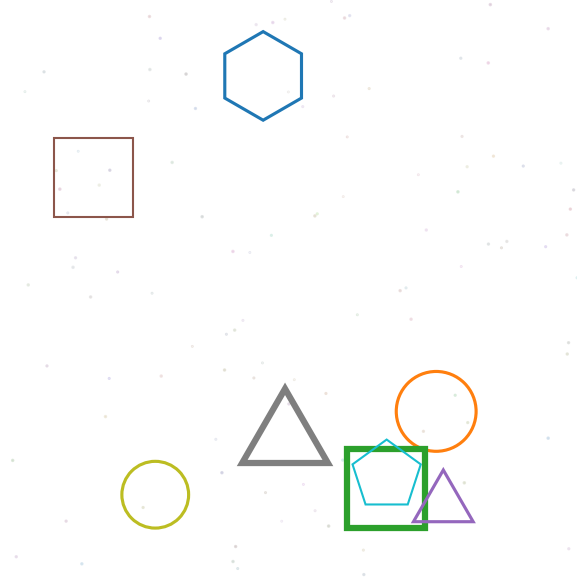[{"shape": "hexagon", "thickness": 1.5, "radius": 0.38, "center": [0.456, 0.868]}, {"shape": "circle", "thickness": 1.5, "radius": 0.35, "center": [0.755, 0.287]}, {"shape": "square", "thickness": 3, "radius": 0.34, "center": [0.668, 0.154]}, {"shape": "triangle", "thickness": 1.5, "radius": 0.3, "center": [0.768, 0.126]}, {"shape": "square", "thickness": 1, "radius": 0.34, "center": [0.163, 0.692]}, {"shape": "triangle", "thickness": 3, "radius": 0.43, "center": [0.494, 0.24]}, {"shape": "circle", "thickness": 1.5, "radius": 0.29, "center": [0.269, 0.142]}, {"shape": "pentagon", "thickness": 1, "radius": 0.31, "center": [0.67, 0.176]}]